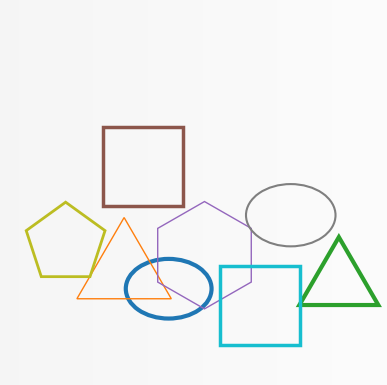[{"shape": "oval", "thickness": 3, "radius": 0.55, "center": [0.435, 0.25]}, {"shape": "triangle", "thickness": 1, "radius": 0.7, "center": [0.32, 0.294]}, {"shape": "triangle", "thickness": 3, "radius": 0.59, "center": [0.874, 0.267]}, {"shape": "hexagon", "thickness": 1, "radius": 0.7, "center": [0.528, 0.337]}, {"shape": "square", "thickness": 2.5, "radius": 0.51, "center": [0.368, 0.567]}, {"shape": "oval", "thickness": 1.5, "radius": 0.58, "center": [0.75, 0.441]}, {"shape": "pentagon", "thickness": 2, "radius": 0.53, "center": [0.169, 0.368]}, {"shape": "square", "thickness": 2.5, "radius": 0.51, "center": [0.671, 0.207]}]